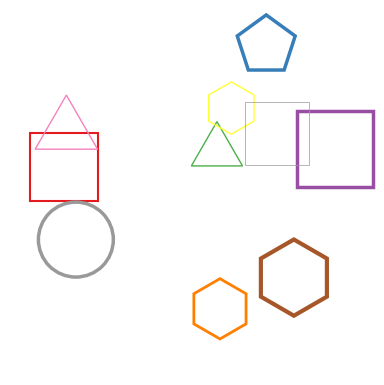[{"shape": "square", "thickness": 1.5, "radius": 0.44, "center": [0.166, 0.567]}, {"shape": "pentagon", "thickness": 2.5, "radius": 0.4, "center": [0.691, 0.882]}, {"shape": "triangle", "thickness": 1, "radius": 0.38, "center": [0.563, 0.607]}, {"shape": "square", "thickness": 2.5, "radius": 0.5, "center": [0.871, 0.613]}, {"shape": "hexagon", "thickness": 2, "radius": 0.39, "center": [0.571, 0.198]}, {"shape": "hexagon", "thickness": 1, "radius": 0.34, "center": [0.601, 0.719]}, {"shape": "hexagon", "thickness": 3, "radius": 0.5, "center": [0.763, 0.279]}, {"shape": "triangle", "thickness": 1, "radius": 0.47, "center": [0.172, 0.659]}, {"shape": "square", "thickness": 0.5, "radius": 0.41, "center": [0.719, 0.653]}, {"shape": "circle", "thickness": 2.5, "radius": 0.49, "center": [0.197, 0.378]}]